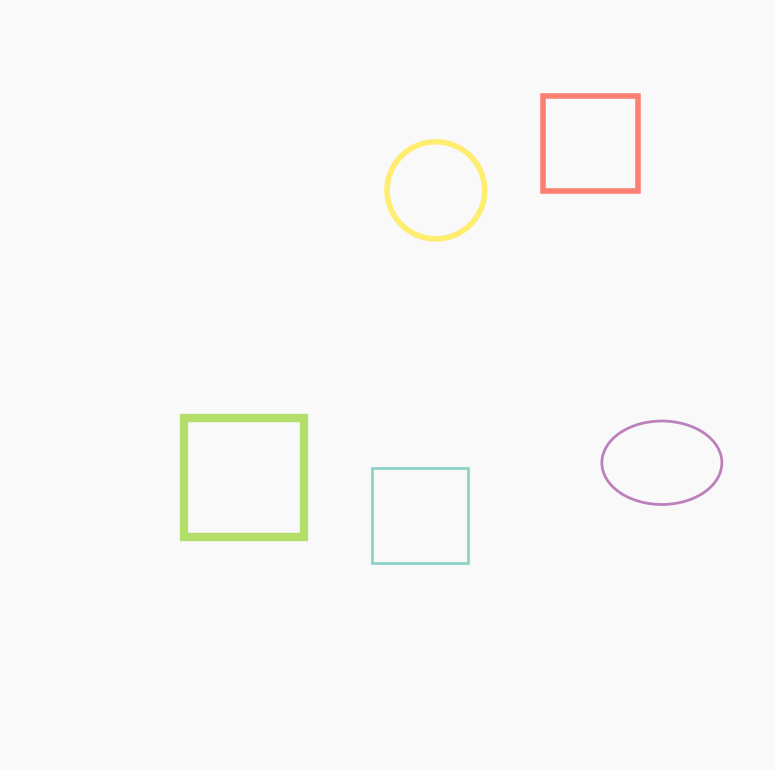[{"shape": "square", "thickness": 1, "radius": 0.31, "center": [0.542, 0.331]}, {"shape": "square", "thickness": 2, "radius": 0.31, "center": [0.762, 0.814]}, {"shape": "square", "thickness": 3, "radius": 0.39, "center": [0.315, 0.379]}, {"shape": "oval", "thickness": 1, "radius": 0.39, "center": [0.854, 0.399]}, {"shape": "circle", "thickness": 2, "radius": 0.32, "center": [0.562, 0.753]}]